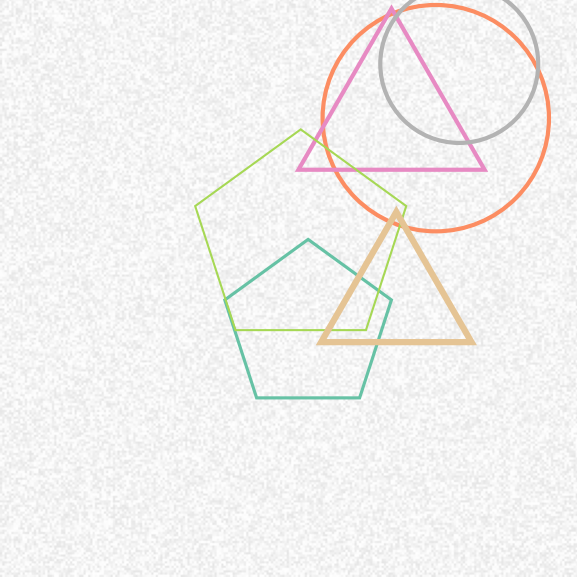[{"shape": "pentagon", "thickness": 1.5, "radius": 0.76, "center": [0.534, 0.433]}, {"shape": "circle", "thickness": 2, "radius": 0.98, "center": [0.755, 0.795]}, {"shape": "triangle", "thickness": 2, "radius": 0.93, "center": [0.678, 0.798]}, {"shape": "pentagon", "thickness": 1, "radius": 0.96, "center": [0.521, 0.583]}, {"shape": "triangle", "thickness": 3, "radius": 0.75, "center": [0.686, 0.482]}, {"shape": "circle", "thickness": 2, "radius": 0.68, "center": [0.795, 0.888]}]